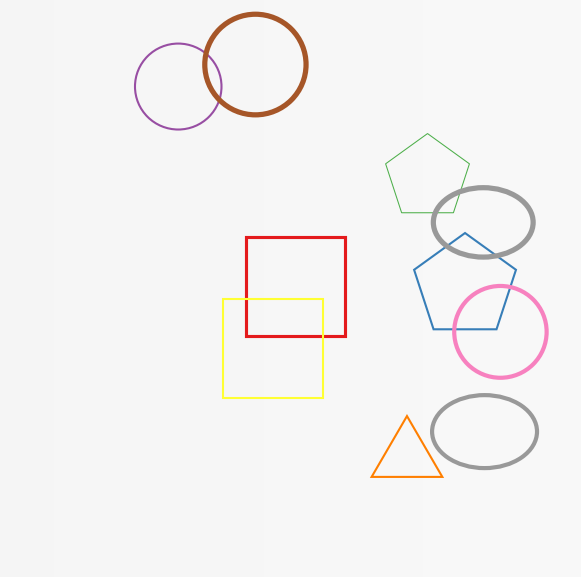[{"shape": "square", "thickness": 1.5, "radius": 0.43, "center": [0.508, 0.503]}, {"shape": "pentagon", "thickness": 1, "radius": 0.46, "center": [0.8, 0.503]}, {"shape": "pentagon", "thickness": 0.5, "radius": 0.38, "center": [0.736, 0.692]}, {"shape": "circle", "thickness": 1, "radius": 0.37, "center": [0.307, 0.849]}, {"shape": "triangle", "thickness": 1, "radius": 0.35, "center": [0.7, 0.208]}, {"shape": "square", "thickness": 1, "radius": 0.43, "center": [0.47, 0.396]}, {"shape": "circle", "thickness": 2.5, "radius": 0.44, "center": [0.439, 0.887]}, {"shape": "circle", "thickness": 2, "radius": 0.4, "center": [0.861, 0.424]}, {"shape": "oval", "thickness": 2, "radius": 0.45, "center": [0.834, 0.252]}, {"shape": "oval", "thickness": 2.5, "radius": 0.43, "center": [0.831, 0.614]}]